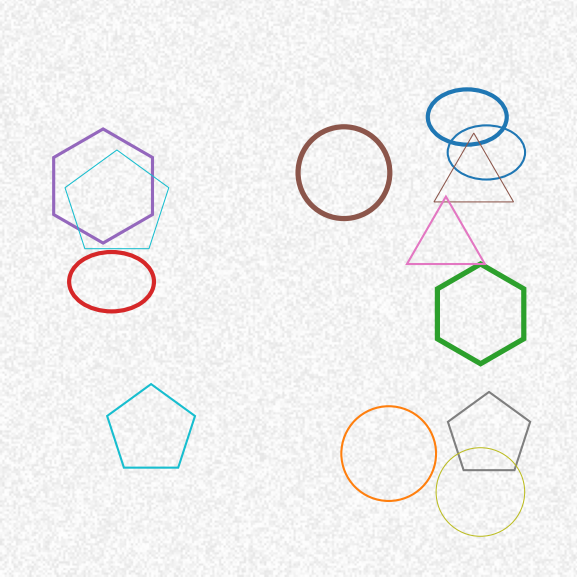[{"shape": "oval", "thickness": 1, "radius": 0.34, "center": [0.842, 0.735]}, {"shape": "oval", "thickness": 2, "radius": 0.34, "center": [0.809, 0.797]}, {"shape": "circle", "thickness": 1, "radius": 0.41, "center": [0.673, 0.214]}, {"shape": "hexagon", "thickness": 2.5, "radius": 0.43, "center": [0.832, 0.456]}, {"shape": "oval", "thickness": 2, "radius": 0.37, "center": [0.193, 0.511]}, {"shape": "hexagon", "thickness": 1.5, "radius": 0.49, "center": [0.178, 0.677]}, {"shape": "circle", "thickness": 2.5, "radius": 0.4, "center": [0.596, 0.7]}, {"shape": "triangle", "thickness": 0.5, "radius": 0.4, "center": [0.82, 0.689]}, {"shape": "triangle", "thickness": 1, "radius": 0.39, "center": [0.772, 0.581]}, {"shape": "pentagon", "thickness": 1, "radius": 0.37, "center": [0.847, 0.246]}, {"shape": "circle", "thickness": 0.5, "radius": 0.38, "center": [0.832, 0.147]}, {"shape": "pentagon", "thickness": 0.5, "radius": 0.47, "center": [0.202, 0.645]}, {"shape": "pentagon", "thickness": 1, "radius": 0.4, "center": [0.262, 0.254]}]